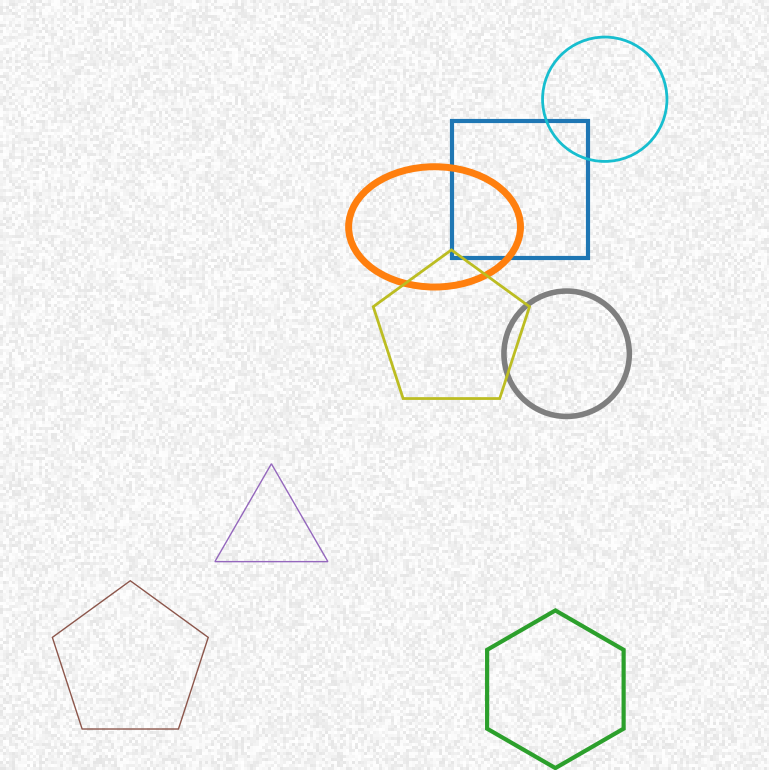[{"shape": "square", "thickness": 1.5, "radius": 0.44, "center": [0.675, 0.754]}, {"shape": "oval", "thickness": 2.5, "radius": 0.56, "center": [0.564, 0.705]}, {"shape": "hexagon", "thickness": 1.5, "radius": 0.51, "center": [0.721, 0.105]}, {"shape": "triangle", "thickness": 0.5, "radius": 0.42, "center": [0.352, 0.313]}, {"shape": "pentagon", "thickness": 0.5, "radius": 0.53, "center": [0.169, 0.139]}, {"shape": "circle", "thickness": 2, "radius": 0.41, "center": [0.736, 0.541]}, {"shape": "pentagon", "thickness": 1, "radius": 0.53, "center": [0.586, 0.569]}, {"shape": "circle", "thickness": 1, "radius": 0.4, "center": [0.785, 0.871]}]